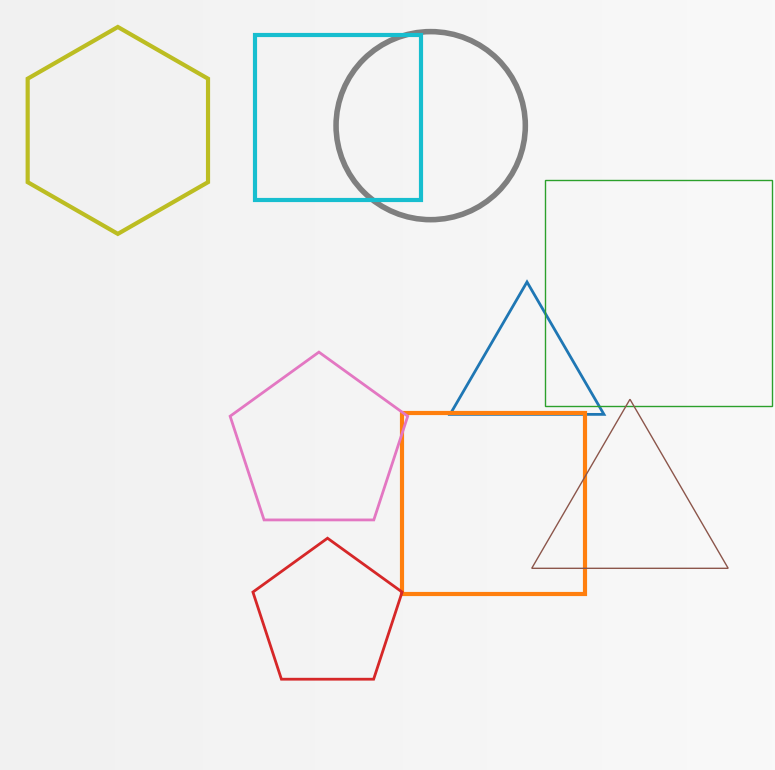[{"shape": "triangle", "thickness": 1, "radius": 0.57, "center": [0.68, 0.519]}, {"shape": "square", "thickness": 1.5, "radius": 0.59, "center": [0.637, 0.346]}, {"shape": "square", "thickness": 0.5, "radius": 0.73, "center": [0.85, 0.619]}, {"shape": "pentagon", "thickness": 1, "radius": 0.51, "center": [0.423, 0.2]}, {"shape": "triangle", "thickness": 0.5, "radius": 0.73, "center": [0.813, 0.335]}, {"shape": "pentagon", "thickness": 1, "radius": 0.6, "center": [0.412, 0.422]}, {"shape": "circle", "thickness": 2, "radius": 0.61, "center": [0.556, 0.837]}, {"shape": "hexagon", "thickness": 1.5, "radius": 0.67, "center": [0.152, 0.831]}, {"shape": "square", "thickness": 1.5, "radius": 0.54, "center": [0.436, 0.847]}]